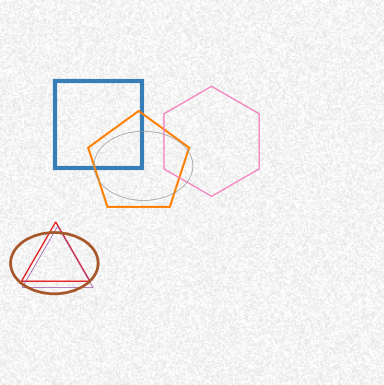[{"shape": "triangle", "thickness": 1, "radius": 0.51, "center": [0.145, 0.321]}, {"shape": "square", "thickness": 3, "radius": 0.56, "center": [0.256, 0.677]}, {"shape": "triangle", "thickness": 0.5, "radius": 0.53, "center": [0.15, 0.306]}, {"shape": "pentagon", "thickness": 1.5, "radius": 0.69, "center": [0.36, 0.574]}, {"shape": "oval", "thickness": 2, "radius": 0.57, "center": [0.141, 0.316]}, {"shape": "hexagon", "thickness": 1, "radius": 0.71, "center": [0.55, 0.633]}, {"shape": "oval", "thickness": 0.5, "radius": 0.64, "center": [0.373, 0.569]}]